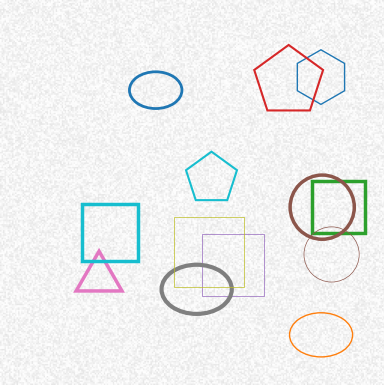[{"shape": "oval", "thickness": 2, "radius": 0.34, "center": [0.404, 0.766]}, {"shape": "hexagon", "thickness": 1, "radius": 0.35, "center": [0.834, 0.8]}, {"shape": "oval", "thickness": 1, "radius": 0.41, "center": [0.834, 0.13]}, {"shape": "square", "thickness": 2.5, "radius": 0.34, "center": [0.879, 0.462]}, {"shape": "pentagon", "thickness": 1.5, "radius": 0.47, "center": [0.75, 0.789]}, {"shape": "square", "thickness": 0.5, "radius": 0.41, "center": [0.606, 0.311]}, {"shape": "circle", "thickness": 0.5, "radius": 0.36, "center": [0.861, 0.339]}, {"shape": "circle", "thickness": 2.5, "radius": 0.42, "center": [0.837, 0.462]}, {"shape": "triangle", "thickness": 2.5, "radius": 0.34, "center": [0.257, 0.279]}, {"shape": "oval", "thickness": 3, "radius": 0.46, "center": [0.511, 0.249]}, {"shape": "square", "thickness": 0.5, "radius": 0.46, "center": [0.542, 0.345]}, {"shape": "pentagon", "thickness": 1.5, "radius": 0.35, "center": [0.549, 0.536]}, {"shape": "square", "thickness": 2.5, "radius": 0.37, "center": [0.286, 0.396]}]